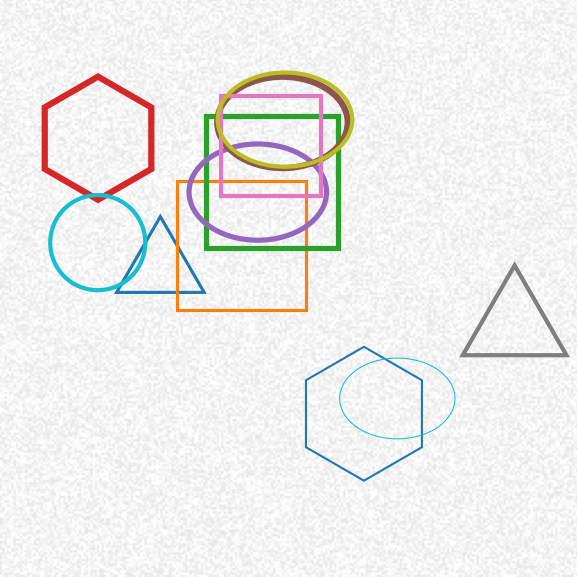[{"shape": "triangle", "thickness": 1.5, "radius": 0.44, "center": [0.278, 0.537]}, {"shape": "hexagon", "thickness": 1, "radius": 0.58, "center": [0.63, 0.283]}, {"shape": "square", "thickness": 1.5, "radius": 0.56, "center": [0.418, 0.574]}, {"shape": "square", "thickness": 2.5, "radius": 0.57, "center": [0.471, 0.684]}, {"shape": "hexagon", "thickness": 3, "radius": 0.53, "center": [0.17, 0.76]}, {"shape": "oval", "thickness": 2.5, "radius": 0.6, "center": [0.446, 0.666]}, {"shape": "oval", "thickness": 3, "radius": 0.56, "center": [0.489, 0.787]}, {"shape": "square", "thickness": 2, "radius": 0.43, "center": [0.469, 0.746]}, {"shape": "triangle", "thickness": 2, "radius": 0.52, "center": [0.891, 0.436]}, {"shape": "oval", "thickness": 2, "radius": 0.58, "center": [0.493, 0.792]}, {"shape": "oval", "thickness": 0.5, "radius": 0.5, "center": [0.688, 0.309]}, {"shape": "circle", "thickness": 2, "radius": 0.41, "center": [0.169, 0.579]}]